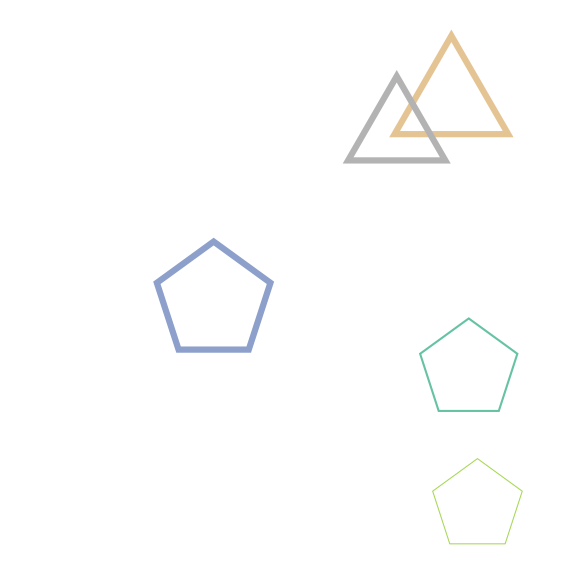[{"shape": "pentagon", "thickness": 1, "radius": 0.44, "center": [0.812, 0.359]}, {"shape": "pentagon", "thickness": 3, "radius": 0.52, "center": [0.37, 0.477]}, {"shape": "pentagon", "thickness": 0.5, "radius": 0.41, "center": [0.827, 0.123]}, {"shape": "triangle", "thickness": 3, "radius": 0.57, "center": [0.782, 0.824]}, {"shape": "triangle", "thickness": 3, "radius": 0.49, "center": [0.687, 0.77]}]